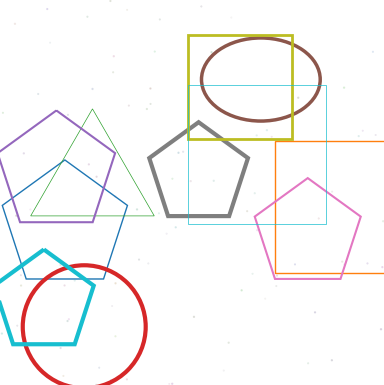[{"shape": "pentagon", "thickness": 1, "radius": 0.85, "center": [0.168, 0.414]}, {"shape": "square", "thickness": 1, "radius": 0.86, "center": [0.886, 0.463]}, {"shape": "triangle", "thickness": 0.5, "radius": 0.93, "center": [0.24, 0.532]}, {"shape": "circle", "thickness": 3, "radius": 0.8, "center": [0.219, 0.151]}, {"shape": "pentagon", "thickness": 1.5, "radius": 0.8, "center": [0.146, 0.553]}, {"shape": "oval", "thickness": 2.5, "radius": 0.77, "center": [0.678, 0.794]}, {"shape": "pentagon", "thickness": 1.5, "radius": 0.72, "center": [0.799, 0.393]}, {"shape": "pentagon", "thickness": 3, "radius": 0.67, "center": [0.516, 0.548]}, {"shape": "square", "thickness": 2, "radius": 0.67, "center": [0.623, 0.773]}, {"shape": "square", "thickness": 0.5, "radius": 0.9, "center": [0.667, 0.599]}, {"shape": "pentagon", "thickness": 3, "radius": 0.68, "center": [0.114, 0.216]}]